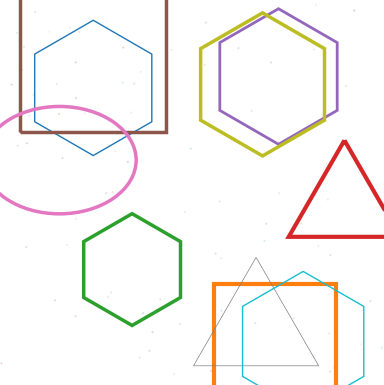[{"shape": "hexagon", "thickness": 1, "radius": 0.88, "center": [0.242, 0.772]}, {"shape": "square", "thickness": 3, "radius": 0.79, "center": [0.715, 0.104]}, {"shape": "hexagon", "thickness": 2.5, "radius": 0.73, "center": [0.343, 0.3]}, {"shape": "triangle", "thickness": 3, "radius": 0.84, "center": [0.895, 0.468]}, {"shape": "hexagon", "thickness": 2, "radius": 0.88, "center": [0.723, 0.801]}, {"shape": "square", "thickness": 2.5, "radius": 0.95, "center": [0.242, 0.847]}, {"shape": "oval", "thickness": 2.5, "radius": 1.0, "center": [0.154, 0.584]}, {"shape": "triangle", "thickness": 0.5, "radius": 0.94, "center": [0.665, 0.144]}, {"shape": "hexagon", "thickness": 2.5, "radius": 0.93, "center": [0.682, 0.781]}, {"shape": "hexagon", "thickness": 1, "radius": 0.91, "center": [0.787, 0.113]}]